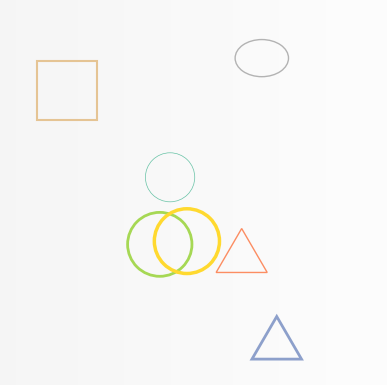[{"shape": "circle", "thickness": 0.5, "radius": 0.32, "center": [0.439, 0.539]}, {"shape": "triangle", "thickness": 1, "radius": 0.38, "center": [0.624, 0.33]}, {"shape": "triangle", "thickness": 2, "radius": 0.37, "center": [0.714, 0.104]}, {"shape": "circle", "thickness": 2, "radius": 0.42, "center": [0.412, 0.365]}, {"shape": "circle", "thickness": 2.5, "radius": 0.42, "center": [0.482, 0.374]}, {"shape": "square", "thickness": 1.5, "radius": 0.38, "center": [0.173, 0.765]}, {"shape": "oval", "thickness": 1, "radius": 0.34, "center": [0.676, 0.849]}]